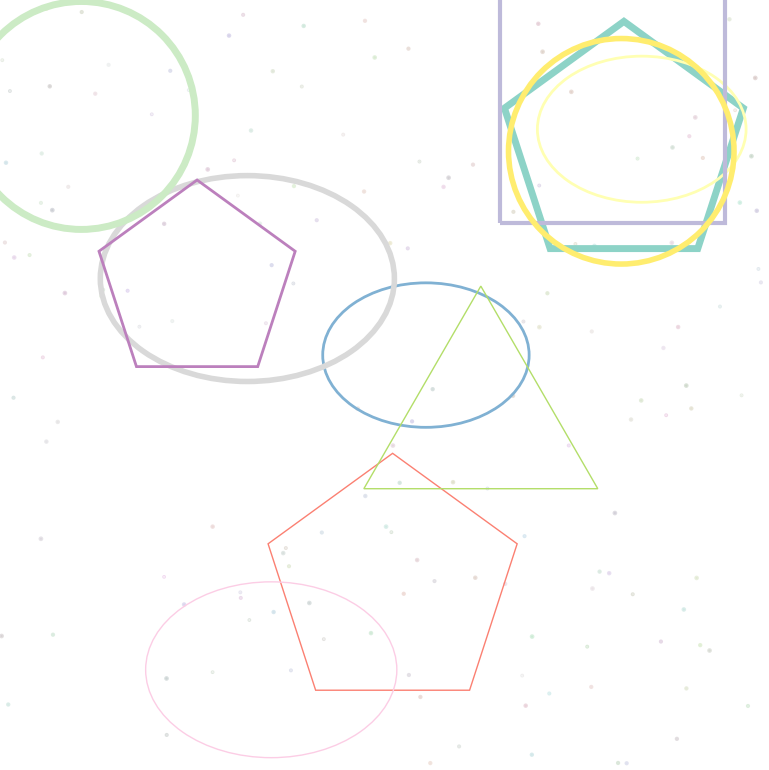[{"shape": "pentagon", "thickness": 2.5, "radius": 0.82, "center": [0.81, 0.809]}, {"shape": "oval", "thickness": 1, "radius": 0.68, "center": [0.833, 0.832]}, {"shape": "square", "thickness": 1.5, "radius": 0.73, "center": [0.796, 0.856]}, {"shape": "pentagon", "thickness": 0.5, "radius": 0.85, "center": [0.51, 0.241]}, {"shape": "oval", "thickness": 1, "radius": 0.67, "center": [0.553, 0.539]}, {"shape": "triangle", "thickness": 0.5, "radius": 0.88, "center": [0.624, 0.453]}, {"shape": "oval", "thickness": 0.5, "radius": 0.82, "center": [0.352, 0.13]}, {"shape": "oval", "thickness": 2, "radius": 0.95, "center": [0.321, 0.638]}, {"shape": "pentagon", "thickness": 1, "radius": 0.67, "center": [0.256, 0.632]}, {"shape": "circle", "thickness": 2.5, "radius": 0.74, "center": [0.106, 0.85]}, {"shape": "circle", "thickness": 2, "radius": 0.73, "center": [0.807, 0.804]}]